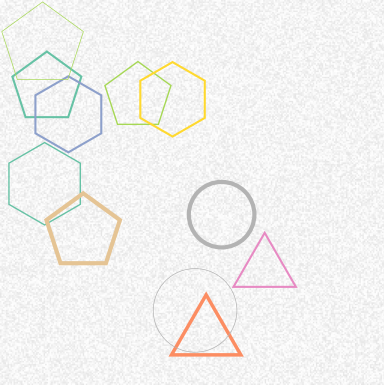[{"shape": "pentagon", "thickness": 1.5, "radius": 0.47, "center": [0.122, 0.772]}, {"shape": "hexagon", "thickness": 1, "radius": 0.53, "center": [0.116, 0.523]}, {"shape": "triangle", "thickness": 2.5, "radius": 0.52, "center": [0.535, 0.13]}, {"shape": "hexagon", "thickness": 1.5, "radius": 0.49, "center": [0.178, 0.703]}, {"shape": "triangle", "thickness": 1.5, "radius": 0.47, "center": [0.687, 0.302]}, {"shape": "pentagon", "thickness": 0.5, "radius": 0.56, "center": [0.111, 0.883]}, {"shape": "pentagon", "thickness": 1, "radius": 0.45, "center": [0.358, 0.75]}, {"shape": "hexagon", "thickness": 1.5, "radius": 0.48, "center": [0.448, 0.742]}, {"shape": "pentagon", "thickness": 3, "radius": 0.5, "center": [0.216, 0.397]}, {"shape": "circle", "thickness": 3, "radius": 0.43, "center": [0.576, 0.442]}, {"shape": "circle", "thickness": 0.5, "radius": 0.54, "center": [0.507, 0.194]}]